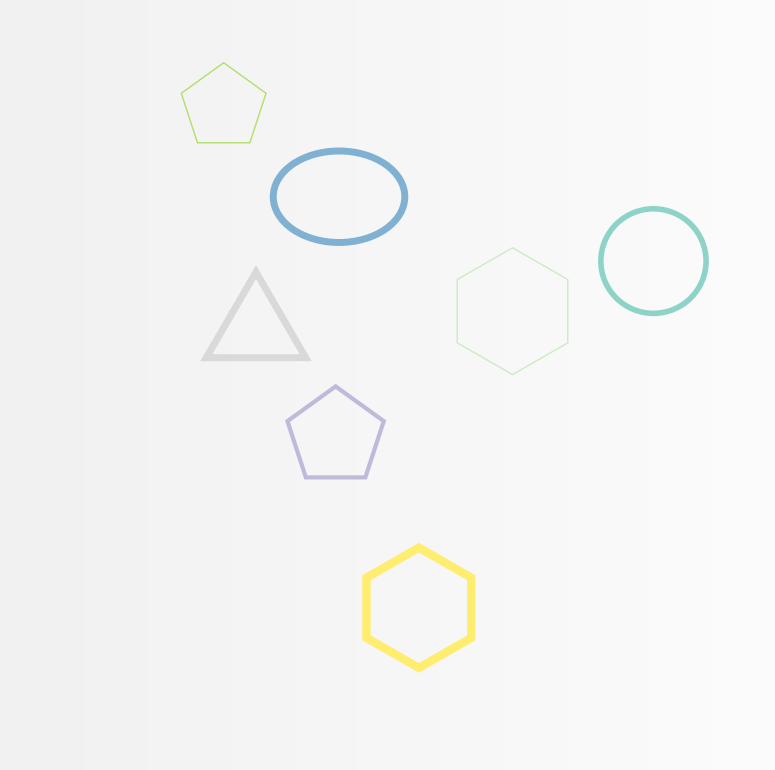[{"shape": "circle", "thickness": 2, "radius": 0.34, "center": [0.843, 0.661]}, {"shape": "pentagon", "thickness": 1.5, "radius": 0.33, "center": [0.433, 0.433]}, {"shape": "oval", "thickness": 2.5, "radius": 0.42, "center": [0.437, 0.744]}, {"shape": "pentagon", "thickness": 0.5, "radius": 0.29, "center": [0.289, 0.861]}, {"shape": "triangle", "thickness": 2.5, "radius": 0.37, "center": [0.33, 0.573]}, {"shape": "hexagon", "thickness": 0.5, "radius": 0.41, "center": [0.661, 0.596]}, {"shape": "hexagon", "thickness": 3, "radius": 0.39, "center": [0.541, 0.211]}]